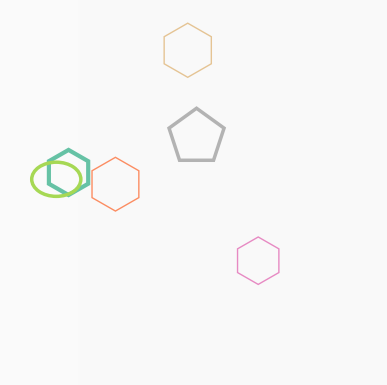[{"shape": "hexagon", "thickness": 3, "radius": 0.29, "center": [0.177, 0.552]}, {"shape": "hexagon", "thickness": 1, "radius": 0.35, "center": [0.298, 0.522]}, {"shape": "hexagon", "thickness": 1, "radius": 0.31, "center": [0.666, 0.323]}, {"shape": "oval", "thickness": 2.5, "radius": 0.32, "center": [0.145, 0.534]}, {"shape": "hexagon", "thickness": 1, "radius": 0.35, "center": [0.484, 0.869]}, {"shape": "pentagon", "thickness": 2.5, "radius": 0.37, "center": [0.507, 0.644]}]